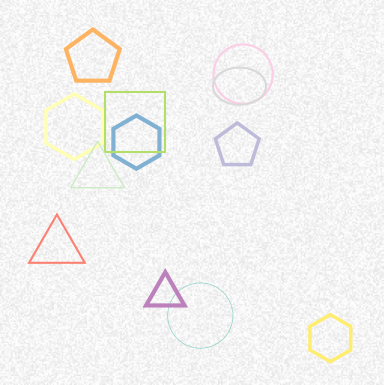[{"shape": "circle", "thickness": 0.5, "radius": 0.42, "center": [0.52, 0.18]}, {"shape": "hexagon", "thickness": 2.5, "radius": 0.43, "center": [0.193, 0.671]}, {"shape": "pentagon", "thickness": 2.5, "radius": 0.3, "center": [0.616, 0.621]}, {"shape": "triangle", "thickness": 1.5, "radius": 0.42, "center": [0.148, 0.359]}, {"shape": "hexagon", "thickness": 3, "radius": 0.35, "center": [0.354, 0.631]}, {"shape": "pentagon", "thickness": 3, "radius": 0.37, "center": [0.241, 0.85]}, {"shape": "square", "thickness": 1.5, "radius": 0.39, "center": [0.35, 0.683]}, {"shape": "circle", "thickness": 1.5, "radius": 0.39, "center": [0.631, 0.807]}, {"shape": "oval", "thickness": 1.5, "radius": 0.34, "center": [0.622, 0.776]}, {"shape": "triangle", "thickness": 3, "radius": 0.29, "center": [0.429, 0.235]}, {"shape": "triangle", "thickness": 1, "radius": 0.4, "center": [0.253, 0.553]}, {"shape": "hexagon", "thickness": 2.5, "radius": 0.31, "center": [0.858, 0.122]}]